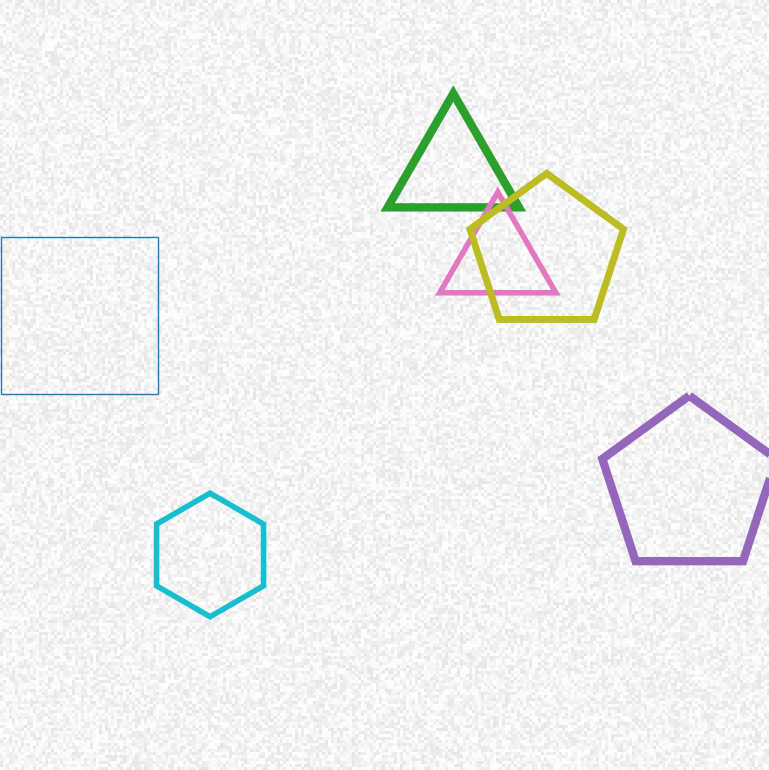[{"shape": "square", "thickness": 0.5, "radius": 0.51, "center": [0.103, 0.59]}, {"shape": "triangle", "thickness": 3, "radius": 0.49, "center": [0.589, 0.78]}, {"shape": "pentagon", "thickness": 3, "radius": 0.59, "center": [0.895, 0.367]}, {"shape": "triangle", "thickness": 2, "radius": 0.44, "center": [0.646, 0.663]}, {"shape": "pentagon", "thickness": 2.5, "radius": 0.52, "center": [0.71, 0.67]}, {"shape": "hexagon", "thickness": 2, "radius": 0.4, "center": [0.273, 0.279]}]